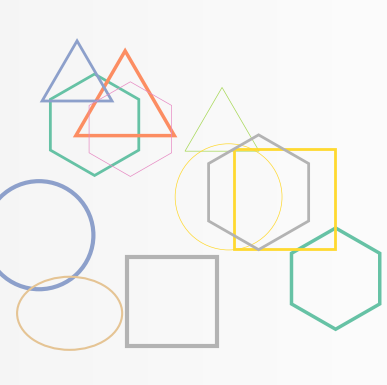[{"shape": "hexagon", "thickness": 2, "radius": 0.66, "center": [0.244, 0.676]}, {"shape": "hexagon", "thickness": 2.5, "radius": 0.66, "center": [0.866, 0.276]}, {"shape": "triangle", "thickness": 2.5, "radius": 0.73, "center": [0.323, 0.721]}, {"shape": "circle", "thickness": 3, "radius": 0.7, "center": [0.101, 0.389]}, {"shape": "triangle", "thickness": 2, "radius": 0.52, "center": [0.199, 0.79]}, {"shape": "hexagon", "thickness": 0.5, "radius": 0.61, "center": [0.336, 0.665]}, {"shape": "triangle", "thickness": 0.5, "radius": 0.55, "center": [0.573, 0.663]}, {"shape": "square", "thickness": 2, "radius": 0.65, "center": [0.735, 0.482]}, {"shape": "circle", "thickness": 0.5, "radius": 0.69, "center": [0.59, 0.489]}, {"shape": "oval", "thickness": 1.5, "radius": 0.68, "center": [0.18, 0.186]}, {"shape": "hexagon", "thickness": 2, "radius": 0.75, "center": [0.667, 0.501]}, {"shape": "square", "thickness": 3, "radius": 0.58, "center": [0.444, 0.217]}]